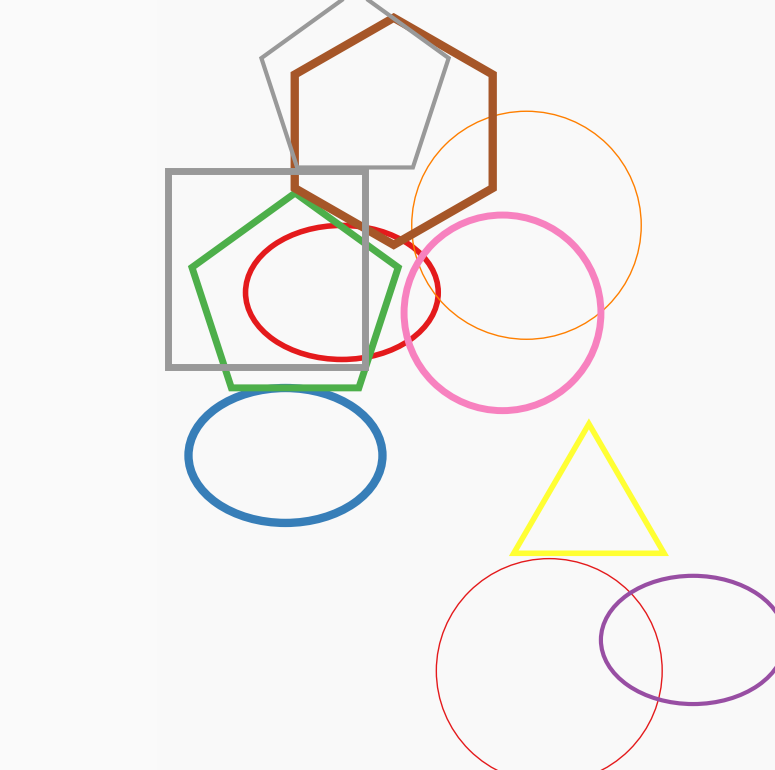[{"shape": "oval", "thickness": 2, "radius": 0.62, "center": [0.441, 0.62]}, {"shape": "circle", "thickness": 0.5, "radius": 0.73, "center": [0.709, 0.129]}, {"shape": "oval", "thickness": 3, "radius": 0.63, "center": [0.368, 0.408]}, {"shape": "pentagon", "thickness": 2.5, "radius": 0.7, "center": [0.381, 0.609]}, {"shape": "oval", "thickness": 1.5, "radius": 0.59, "center": [0.894, 0.169]}, {"shape": "circle", "thickness": 0.5, "radius": 0.74, "center": [0.679, 0.707]}, {"shape": "triangle", "thickness": 2, "radius": 0.56, "center": [0.76, 0.337]}, {"shape": "hexagon", "thickness": 3, "radius": 0.74, "center": [0.508, 0.829]}, {"shape": "circle", "thickness": 2.5, "radius": 0.64, "center": [0.648, 0.594]}, {"shape": "square", "thickness": 2.5, "radius": 0.63, "center": [0.344, 0.65]}, {"shape": "pentagon", "thickness": 1.5, "radius": 0.64, "center": [0.458, 0.885]}]